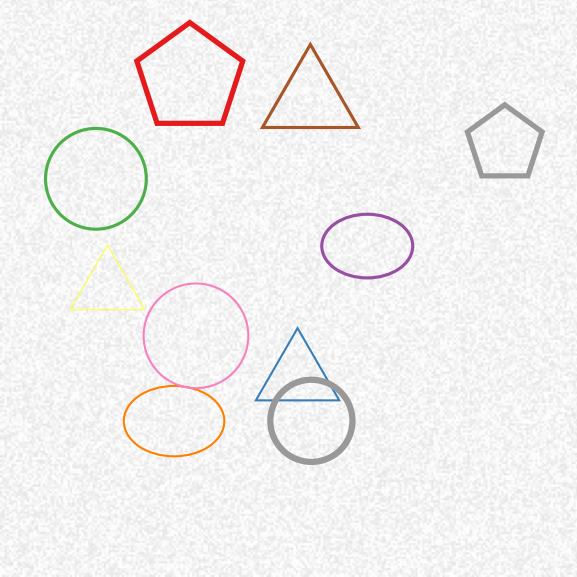[{"shape": "pentagon", "thickness": 2.5, "radius": 0.48, "center": [0.329, 0.864]}, {"shape": "triangle", "thickness": 1, "radius": 0.42, "center": [0.515, 0.348]}, {"shape": "circle", "thickness": 1.5, "radius": 0.44, "center": [0.166, 0.69]}, {"shape": "oval", "thickness": 1.5, "radius": 0.39, "center": [0.636, 0.573]}, {"shape": "oval", "thickness": 1, "radius": 0.44, "center": [0.301, 0.27]}, {"shape": "triangle", "thickness": 0.5, "radius": 0.37, "center": [0.186, 0.5]}, {"shape": "triangle", "thickness": 1.5, "radius": 0.48, "center": [0.537, 0.826]}, {"shape": "circle", "thickness": 1, "radius": 0.45, "center": [0.339, 0.418]}, {"shape": "pentagon", "thickness": 2.5, "radius": 0.34, "center": [0.874, 0.75]}, {"shape": "circle", "thickness": 3, "radius": 0.36, "center": [0.539, 0.27]}]